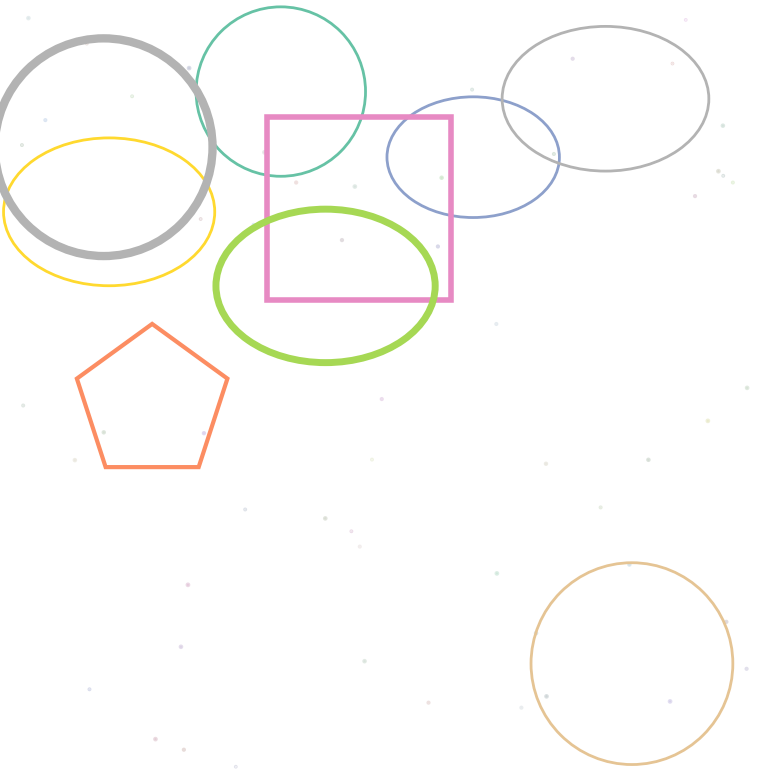[{"shape": "circle", "thickness": 1, "radius": 0.55, "center": [0.365, 0.881]}, {"shape": "pentagon", "thickness": 1.5, "radius": 0.51, "center": [0.198, 0.477]}, {"shape": "oval", "thickness": 1, "radius": 0.56, "center": [0.615, 0.796]}, {"shape": "square", "thickness": 2, "radius": 0.6, "center": [0.466, 0.729]}, {"shape": "oval", "thickness": 2.5, "radius": 0.71, "center": [0.423, 0.629]}, {"shape": "oval", "thickness": 1, "radius": 0.69, "center": [0.142, 0.725]}, {"shape": "circle", "thickness": 1, "radius": 0.66, "center": [0.821, 0.138]}, {"shape": "circle", "thickness": 3, "radius": 0.71, "center": [0.135, 0.809]}, {"shape": "oval", "thickness": 1, "radius": 0.67, "center": [0.786, 0.872]}]